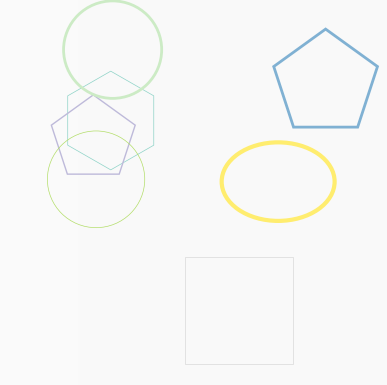[{"shape": "hexagon", "thickness": 0.5, "radius": 0.64, "center": [0.286, 0.687]}, {"shape": "pentagon", "thickness": 1, "radius": 0.57, "center": [0.241, 0.64]}, {"shape": "pentagon", "thickness": 2, "radius": 0.7, "center": [0.84, 0.784]}, {"shape": "circle", "thickness": 0.5, "radius": 0.63, "center": [0.248, 0.534]}, {"shape": "square", "thickness": 0.5, "radius": 0.7, "center": [0.617, 0.194]}, {"shape": "circle", "thickness": 2, "radius": 0.63, "center": [0.291, 0.871]}, {"shape": "oval", "thickness": 3, "radius": 0.73, "center": [0.718, 0.528]}]